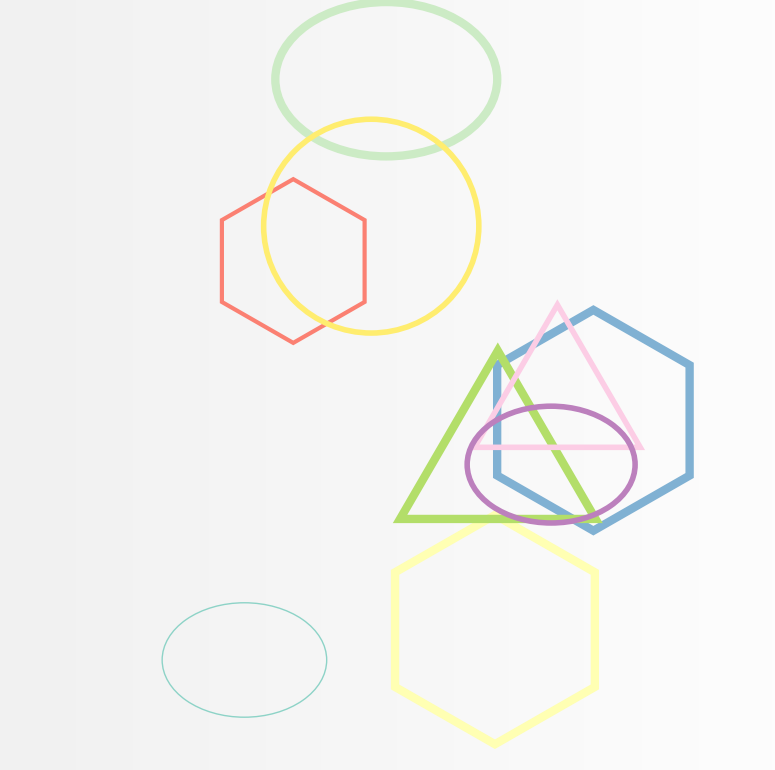[{"shape": "oval", "thickness": 0.5, "radius": 0.53, "center": [0.315, 0.143]}, {"shape": "hexagon", "thickness": 3, "radius": 0.74, "center": [0.639, 0.182]}, {"shape": "hexagon", "thickness": 1.5, "radius": 0.53, "center": [0.378, 0.661]}, {"shape": "hexagon", "thickness": 3, "radius": 0.72, "center": [0.766, 0.454]}, {"shape": "triangle", "thickness": 3, "radius": 0.73, "center": [0.642, 0.399]}, {"shape": "triangle", "thickness": 2, "radius": 0.62, "center": [0.719, 0.481]}, {"shape": "oval", "thickness": 2, "radius": 0.54, "center": [0.711, 0.397]}, {"shape": "oval", "thickness": 3, "radius": 0.72, "center": [0.498, 0.897]}, {"shape": "circle", "thickness": 2, "radius": 0.69, "center": [0.479, 0.706]}]